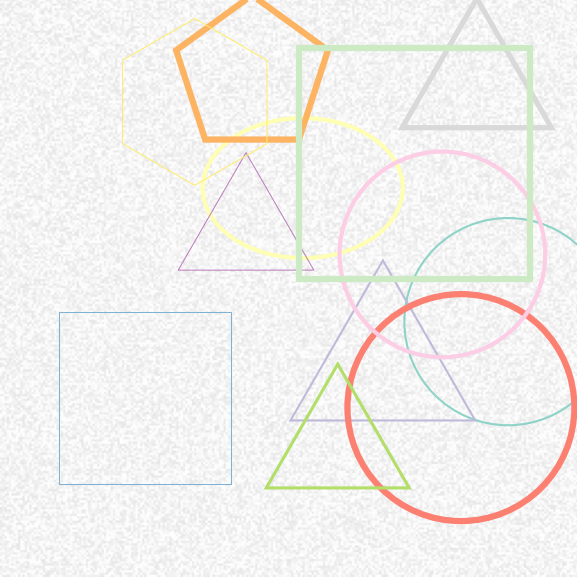[{"shape": "circle", "thickness": 1, "radius": 0.9, "center": [0.88, 0.442]}, {"shape": "oval", "thickness": 2, "radius": 0.87, "center": [0.524, 0.673]}, {"shape": "triangle", "thickness": 1, "radius": 0.92, "center": [0.663, 0.363]}, {"shape": "circle", "thickness": 3, "radius": 0.98, "center": [0.798, 0.293]}, {"shape": "square", "thickness": 0.5, "radius": 0.75, "center": [0.252, 0.31]}, {"shape": "pentagon", "thickness": 3, "radius": 0.69, "center": [0.436, 0.869]}, {"shape": "triangle", "thickness": 1.5, "radius": 0.71, "center": [0.585, 0.226]}, {"shape": "circle", "thickness": 2, "radius": 0.89, "center": [0.766, 0.559]}, {"shape": "triangle", "thickness": 2.5, "radius": 0.75, "center": [0.826, 0.853]}, {"shape": "triangle", "thickness": 0.5, "radius": 0.68, "center": [0.426, 0.599]}, {"shape": "square", "thickness": 3, "radius": 1.0, "center": [0.718, 0.716]}, {"shape": "hexagon", "thickness": 0.5, "radius": 0.72, "center": [0.337, 0.823]}]